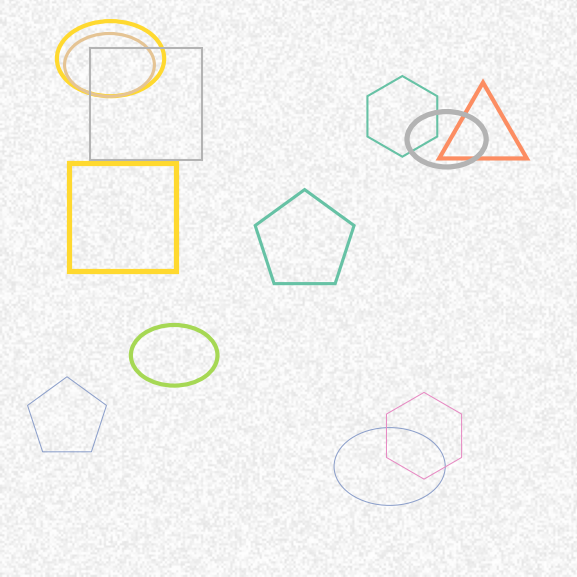[{"shape": "hexagon", "thickness": 1, "radius": 0.35, "center": [0.697, 0.798]}, {"shape": "pentagon", "thickness": 1.5, "radius": 0.45, "center": [0.527, 0.581]}, {"shape": "triangle", "thickness": 2, "radius": 0.44, "center": [0.836, 0.769]}, {"shape": "oval", "thickness": 0.5, "radius": 0.48, "center": [0.675, 0.191]}, {"shape": "pentagon", "thickness": 0.5, "radius": 0.36, "center": [0.116, 0.275]}, {"shape": "hexagon", "thickness": 0.5, "radius": 0.38, "center": [0.734, 0.245]}, {"shape": "oval", "thickness": 2, "radius": 0.37, "center": [0.302, 0.384]}, {"shape": "oval", "thickness": 2, "radius": 0.46, "center": [0.191, 0.898]}, {"shape": "square", "thickness": 2.5, "radius": 0.46, "center": [0.212, 0.623]}, {"shape": "oval", "thickness": 1.5, "radius": 0.39, "center": [0.19, 0.887]}, {"shape": "oval", "thickness": 2.5, "radius": 0.34, "center": [0.773, 0.758]}, {"shape": "square", "thickness": 1, "radius": 0.49, "center": [0.253, 0.82]}]